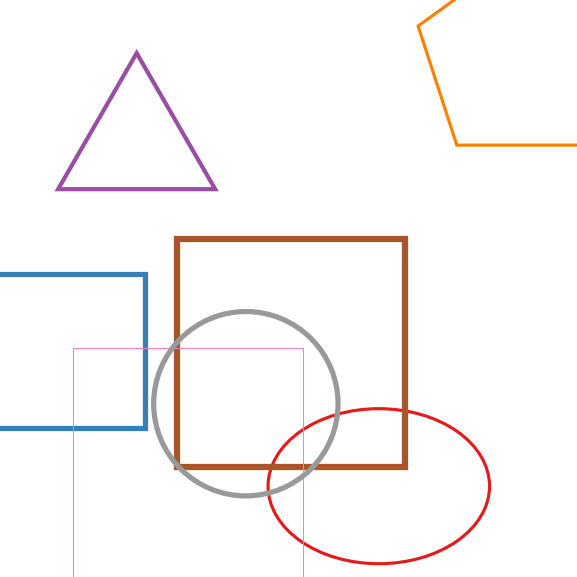[{"shape": "oval", "thickness": 1.5, "radius": 0.96, "center": [0.656, 0.157]}, {"shape": "square", "thickness": 2.5, "radius": 0.67, "center": [0.118, 0.391]}, {"shape": "triangle", "thickness": 2, "radius": 0.79, "center": [0.237, 0.75]}, {"shape": "pentagon", "thickness": 1.5, "radius": 0.92, "center": [0.899, 0.897]}, {"shape": "square", "thickness": 3, "radius": 0.99, "center": [0.504, 0.388]}, {"shape": "square", "thickness": 0.5, "radius": 0.99, "center": [0.326, 0.198]}, {"shape": "circle", "thickness": 2.5, "radius": 0.8, "center": [0.426, 0.3]}]